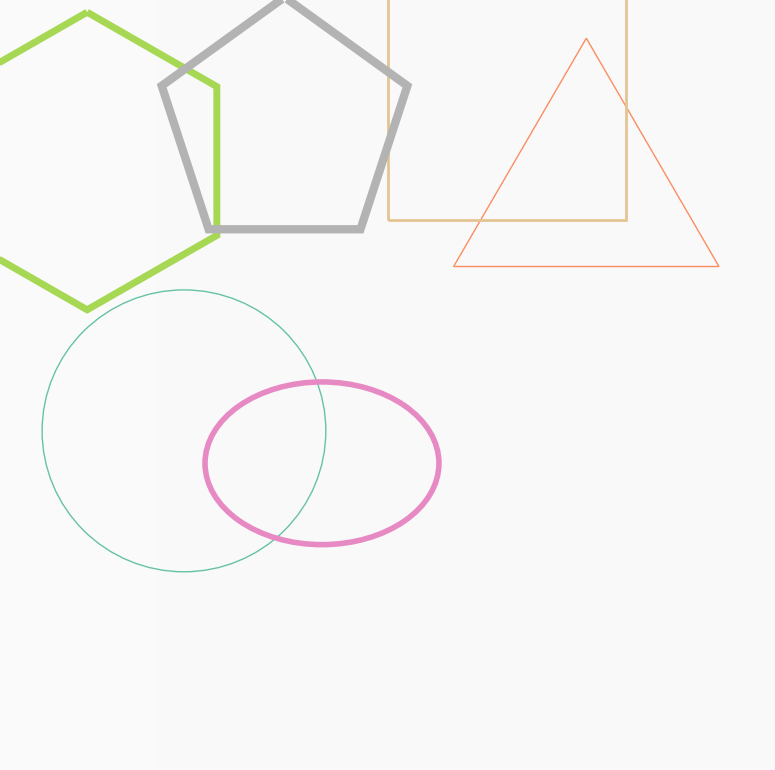[{"shape": "circle", "thickness": 0.5, "radius": 0.92, "center": [0.237, 0.44]}, {"shape": "triangle", "thickness": 0.5, "radius": 0.99, "center": [0.757, 0.753]}, {"shape": "oval", "thickness": 2, "radius": 0.75, "center": [0.415, 0.398]}, {"shape": "hexagon", "thickness": 2.5, "radius": 0.97, "center": [0.112, 0.791]}, {"shape": "square", "thickness": 1, "radius": 0.77, "center": [0.654, 0.868]}, {"shape": "pentagon", "thickness": 3, "radius": 0.83, "center": [0.367, 0.837]}]